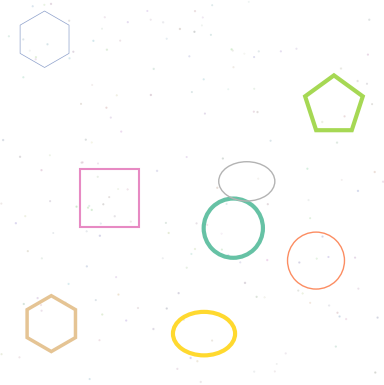[{"shape": "circle", "thickness": 3, "radius": 0.38, "center": [0.606, 0.407]}, {"shape": "circle", "thickness": 1, "radius": 0.37, "center": [0.821, 0.323]}, {"shape": "hexagon", "thickness": 0.5, "radius": 0.37, "center": [0.116, 0.898]}, {"shape": "square", "thickness": 1.5, "radius": 0.38, "center": [0.285, 0.486]}, {"shape": "pentagon", "thickness": 3, "radius": 0.39, "center": [0.867, 0.725]}, {"shape": "oval", "thickness": 3, "radius": 0.4, "center": [0.53, 0.133]}, {"shape": "hexagon", "thickness": 2.5, "radius": 0.36, "center": [0.133, 0.159]}, {"shape": "oval", "thickness": 1, "radius": 0.36, "center": [0.641, 0.529]}]